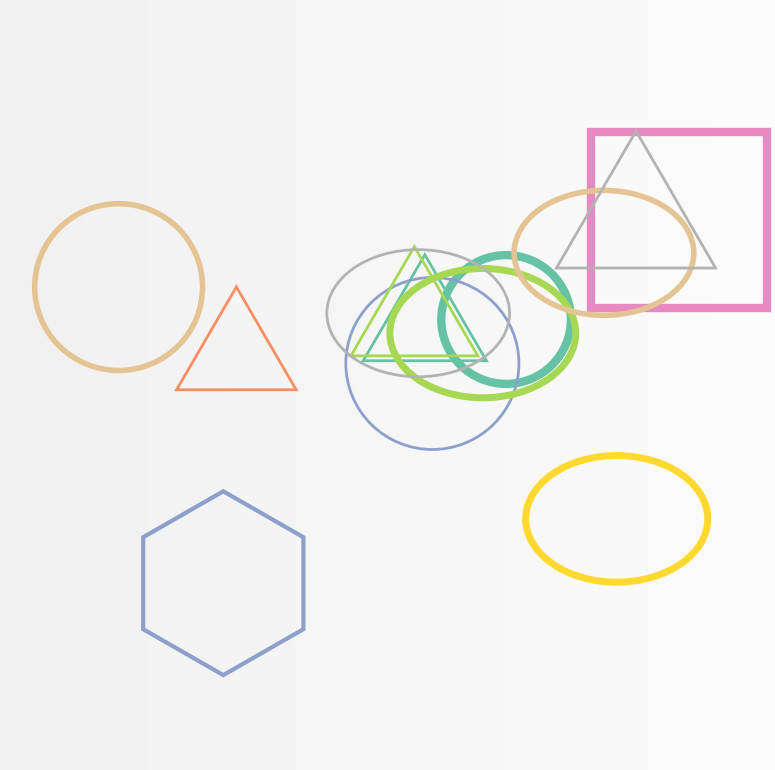[{"shape": "circle", "thickness": 3, "radius": 0.42, "center": [0.653, 0.585]}, {"shape": "triangle", "thickness": 1, "radius": 0.46, "center": [0.548, 0.577]}, {"shape": "triangle", "thickness": 1, "radius": 0.45, "center": [0.305, 0.538]}, {"shape": "hexagon", "thickness": 1.5, "radius": 0.6, "center": [0.288, 0.243]}, {"shape": "circle", "thickness": 1, "radius": 0.56, "center": [0.558, 0.528]}, {"shape": "square", "thickness": 3, "radius": 0.57, "center": [0.876, 0.714]}, {"shape": "triangle", "thickness": 1, "radius": 0.47, "center": [0.535, 0.585]}, {"shape": "oval", "thickness": 2.5, "radius": 0.6, "center": [0.623, 0.567]}, {"shape": "oval", "thickness": 2.5, "radius": 0.59, "center": [0.796, 0.326]}, {"shape": "oval", "thickness": 2, "radius": 0.58, "center": [0.779, 0.672]}, {"shape": "circle", "thickness": 2, "radius": 0.54, "center": [0.153, 0.627]}, {"shape": "oval", "thickness": 1, "radius": 0.59, "center": [0.54, 0.593]}, {"shape": "triangle", "thickness": 1, "radius": 0.59, "center": [0.821, 0.711]}]